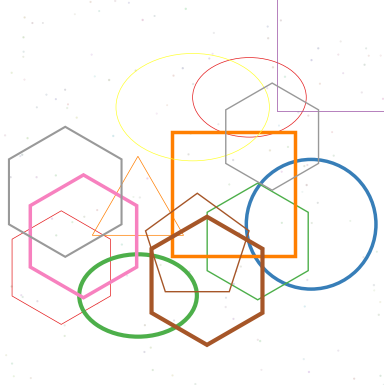[{"shape": "oval", "thickness": 0.5, "radius": 0.74, "center": [0.648, 0.747]}, {"shape": "hexagon", "thickness": 0.5, "radius": 0.74, "center": [0.159, 0.305]}, {"shape": "circle", "thickness": 2.5, "radius": 0.84, "center": [0.808, 0.418]}, {"shape": "hexagon", "thickness": 1, "radius": 0.76, "center": [0.669, 0.373]}, {"shape": "oval", "thickness": 3, "radius": 0.76, "center": [0.359, 0.233]}, {"shape": "square", "thickness": 0.5, "radius": 0.82, "center": [0.885, 0.877]}, {"shape": "triangle", "thickness": 0.5, "radius": 0.68, "center": [0.358, 0.457]}, {"shape": "square", "thickness": 2.5, "radius": 0.8, "center": [0.607, 0.496]}, {"shape": "oval", "thickness": 0.5, "radius": 1.0, "center": [0.5, 0.722]}, {"shape": "pentagon", "thickness": 1, "radius": 0.71, "center": [0.512, 0.357]}, {"shape": "hexagon", "thickness": 3, "radius": 0.83, "center": [0.538, 0.271]}, {"shape": "hexagon", "thickness": 2.5, "radius": 0.8, "center": [0.217, 0.386]}, {"shape": "hexagon", "thickness": 1, "radius": 0.7, "center": [0.707, 0.645]}, {"shape": "hexagon", "thickness": 1.5, "radius": 0.84, "center": [0.169, 0.502]}]